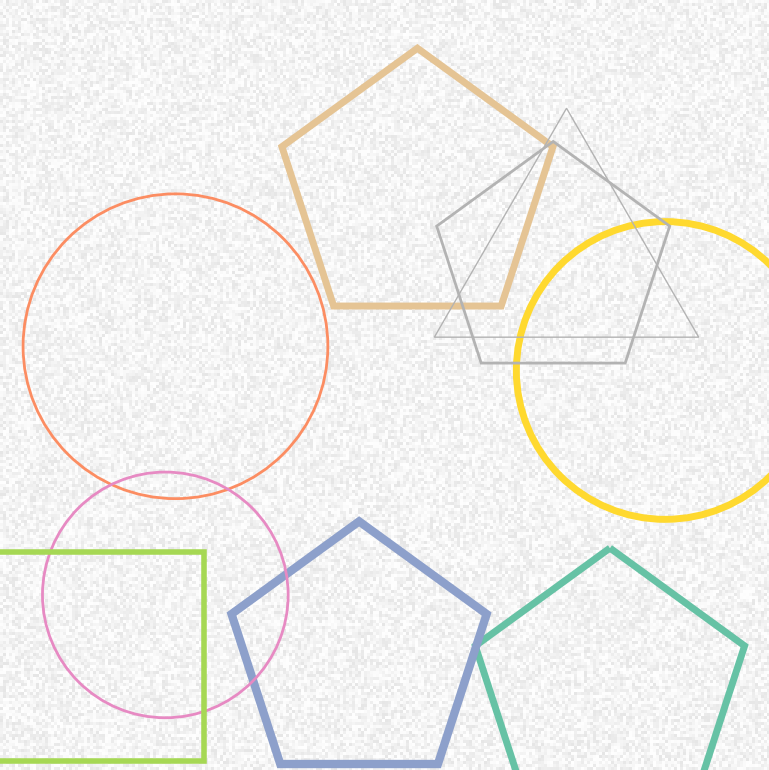[{"shape": "pentagon", "thickness": 2.5, "radius": 0.92, "center": [0.792, 0.104]}, {"shape": "circle", "thickness": 1, "radius": 0.99, "center": [0.228, 0.55]}, {"shape": "pentagon", "thickness": 3, "radius": 0.87, "center": [0.466, 0.149]}, {"shape": "circle", "thickness": 1, "radius": 0.8, "center": [0.215, 0.227]}, {"shape": "square", "thickness": 2, "radius": 0.68, "center": [0.128, 0.147]}, {"shape": "circle", "thickness": 2.5, "radius": 0.97, "center": [0.864, 0.519]}, {"shape": "pentagon", "thickness": 2.5, "radius": 0.93, "center": [0.542, 0.752]}, {"shape": "pentagon", "thickness": 1, "radius": 0.8, "center": [0.718, 0.657]}, {"shape": "triangle", "thickness": 0.5, "radius": 0.99, "center": [0.736, 0.661]}]